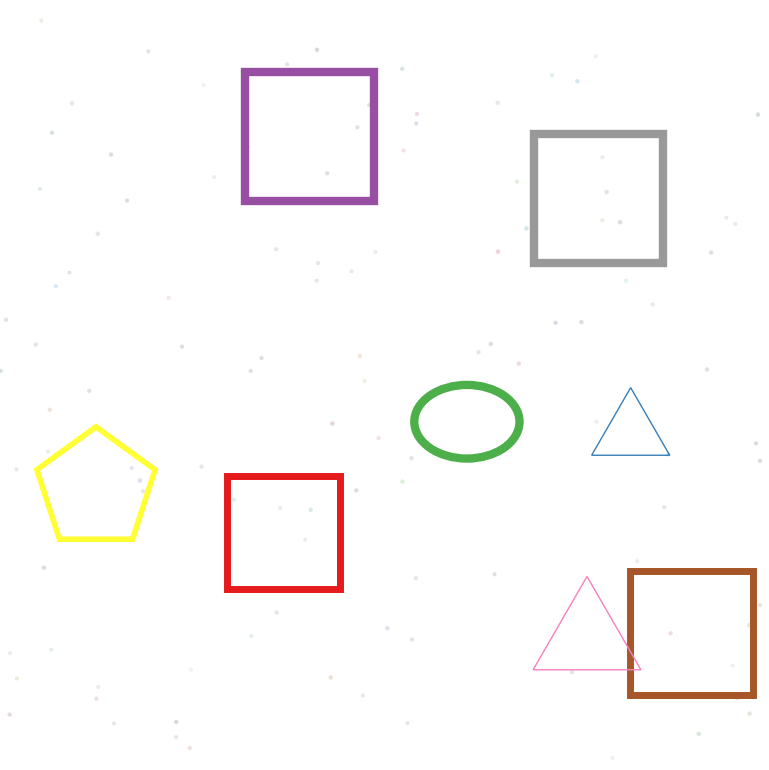[{"shape": "square", "thickness": 2.5, "radius": 0.37, "center": [0.368, 0.308]}, {"shape": "triangle", "thickness": 0.5, "radius": 0.29, "center": [0.819, 0.438]}, {"shape": "oval", "thickness": 3, "radius": 0.34, "center": [0.606, 0.452]}, {"shape": "square", "thickness": 3, "radius": 0.42, "center": [0.401, 0.822]}, {"shape": "pentagon", "thickness": 2, "radius": 0.4, "center": [0.125, 0.365]}, {"shape": "square", "thickness": 2.5, "radius": 0.4, "center": [0.898, 0.178]}, {"shape": "triangle", "thickness": 0.5, "radius": 0.4, "center": [0.762, 0.171]}, {"shape": "square", "thickness": 3, "radius": 0.42, "center": [0.777, 0.743]}]